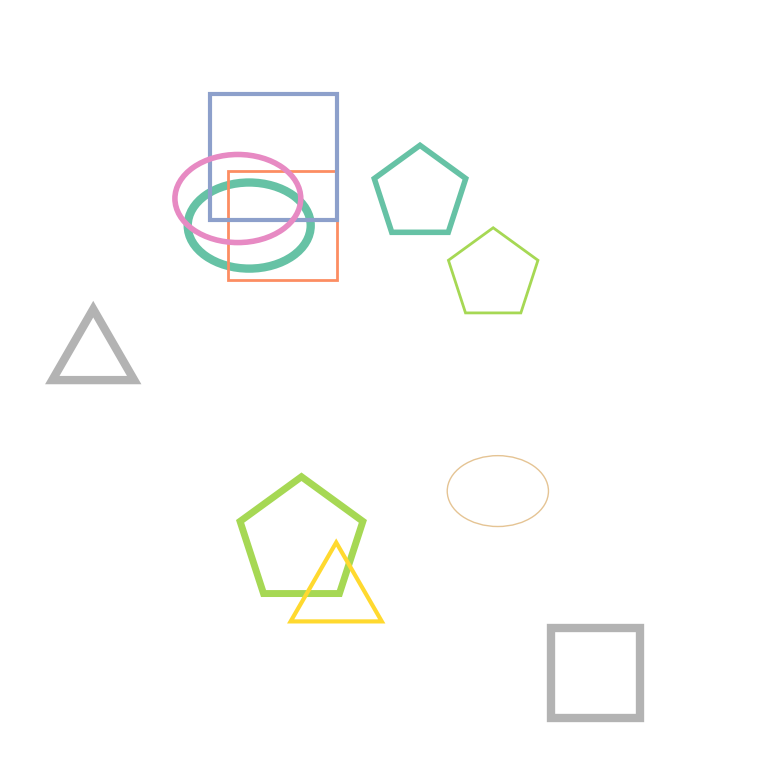[{"shape": "oval", "thickness": 3, "radius": 0.4, "center": [0.324, 0.707]}, {"shape": "pentagon", "thickness": 2, "radius": 0.31, "center": [0.545, 0.749]}, {"shape": "square", "thickness": 1, "radius": 0.35, "center": [0.367, 0.708]}, {"shape": "square", "thickness": 1.5, "radius": 0.41, "center": [0.355, 0.796]}, {"shape": "oval", "thickness": 2, "radius": 0.41, "center": [0.309, 0.742]}, {"shape": "pentagon", "thickness": 1, "radius": 0.31, "center": [0.64, 0.643]}, {"shape": "pentagon", "thickness": 2.5, "radius": 0.42, "center": [0.392, 0.297]}, {"shape": "triangle", "thickness": 1.5, "radius": 0.34, "center": [0.437, 0.227]}, {"shape": "oval", "thickness": 0.5, "radius": 0.33, "center": [0.647, 0.362]}, {"shape": "triangle", "thickness": 3, "radius": 0.31, "center": [0.121, 0.537]}, {"shape": "square", "thickness": 3, "radius": 0.29, "center": [0.774, 0.126]}]